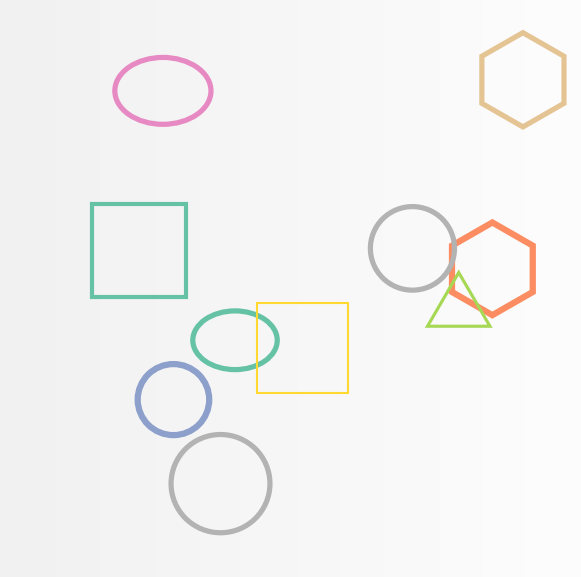[{"shape": "square", "thickness": 2, "radius": 0.4, "center": [0.239, 0.566]}, {"shape": "oval", "thickness": 2.5, "radius": 0.36, "center": [0.404, 0.41]}, {"shape": "hexagon", "thickness": 3, "radius": 0.4, "center": [0.847, 0.534]}, {"shape": "circle", "thickness": 3, "radius": 0.31, "center": [0.298, 0.307]}, {"shape": "oval", "thickness": 2.5, "radius": 0.41, "center": [0.28, 0.842]}, {"shape": "triangle", "thickness": 1.5, "radius": 0.31, "center": [0.789, 0.465]}, {"shape": "square", "thickness": 1, "radius": 0.39, "center": [0.52, 0.396]}, {"shape": "hexagon", "thickness": 2.5, "radius": 0.41, "center": [0.9, 0.861]}, {"shape": "circle", "thickness": 2.5, "radius": 0.43, "center": [0.379, 0.162]}, {"shape": "circle", "thickness": 2.5, "radius": 0.36, "center": [0.71, 0.569]}]